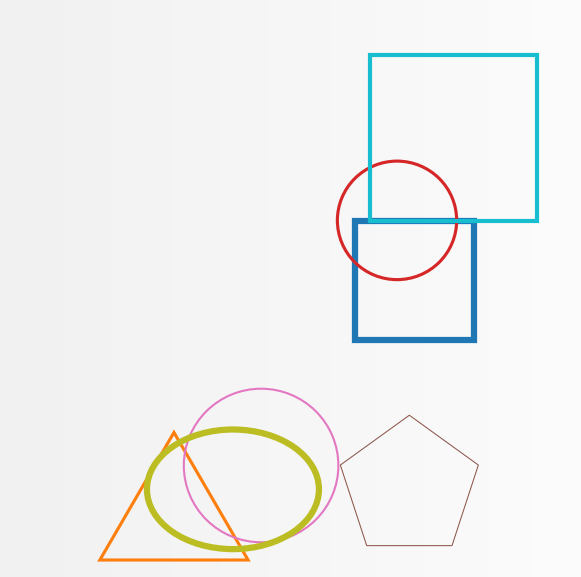[{"shape": "square", "thickness": 3, "radius": 0.52, "center": [0.713, 0.514]}, {"shape": "triangle", "thickness": 1.5, "radius": 0.74, "center": [0.299, 0.103]}, {"shape": "circle", "thickness": 1.5, "radius": 0.51, "center": [0.683, 0.618]}, {"shape": "pentagon", "thickness": 0.5, "radius": 0.62, "center": [0.704, 0.155]}, {"shape": "circle", "thickness": 1, "radius": 0.66, "center": [0.449, 0.193]}, {"shape": "oval", "thickness": 3, "radius": 0.74, "center": [0.401, 0.152]}, {"shape": "square", "thickness": 2, "radius": 0.72, "center": [0.781, 0.76]}]